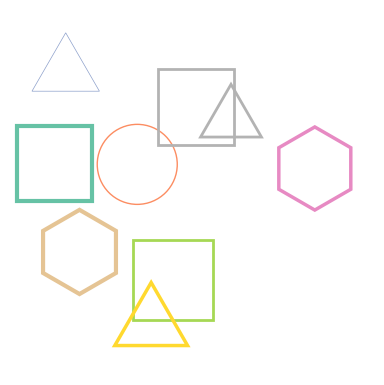[{"shape": "square", "thickness": 3, "radius": 0.48, "center": [0.142, 0.575]}, {"shape": "circle", "thickness": 1, "radius": 0.52, "center": [0.356, 0.573]}, {"shape": "triangle", "thickness": 0.5, "radius": 0.51, "center": [0.171, 0.814]}, {"shape": "hexagon", "thickness": 2.5, "radius": 0.54, "center": [0.818, 0.562]}, {"shape": "square", "thickness": 2, "radius": 0.52, "center": [0.449, 0.273]}, {"shape": "triangle", "thickness": 2.5, "radius": 0.55, "center": [0.393, 0.157]}, {"shape": "hexagon", "thickness": 3, "radius": 0.55, "center": [0.207, 0.346]}, {"shape": "triangle", "thickness": 2, "radius": 0.46, "center": [0.6, 0.69]}, {"shape": "square", "thickness": 2, "radius": 0.5, "center": [0.508, 0.722]}]